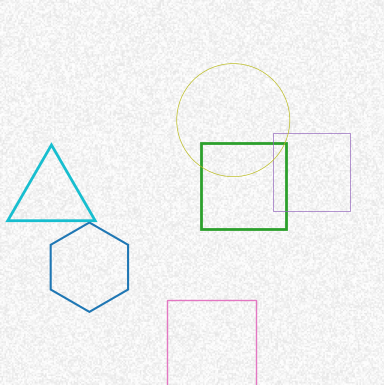[{"shape": "hexagon", "thickness": 1.5, "radius": 0.58, "center": [0.232, 0.306]}, {"shape": "square", "thickness": 2, "radius": 0.56, "center": [0.633, 0.517]}, {"shape": "square", "thickness": 0.5, "radius": 0.5, "center": [0.809, 0.553]}, {"shape": "square", "thickness": 1, "radius": 0.58, "center": [0.55, 0.105]}, {"shape": "circle", "thickness": 0.5, "radius": 0.73, "center": [0.606, 0.688]}, {"shape": "triangle", "thickness": 2, "radius": 0.66, "center": [0.134, 0.492]}]